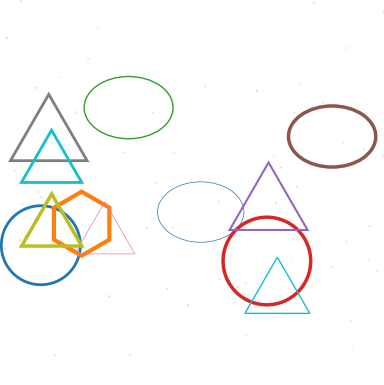[{"shape": "oval", "thickness": 0.5, "radius": 0.56, "center": [0.521, 0.449]}, {"shape": "circle", "thickness": 2, "radius": 0.51, "center": [0.106, 0.363]}, {"shape": "hexagon", "thickness": 3, "radius": 0.42, "center": [0.212, 0.419]}, {"shape": "oval", "thickness": 1, "radius": 0.58, "center": [0.334, 0.72]}, {"shape": "circle", "thickness": 2.5, "radius": 0.57, "center": [0.693, 0.322]}, {"shape": "triangle", "thickness": 1.5, "radius": 0.58, "center": [0.698, 0.461]}, {"shape": "oval", "thickness": 2.5, "radius": 0.57, "center": [0.863, 0.645]}, {"shape": "triangle", "thickness": 0.5, "radius": 0.45, "center": [0.272, 0.386]}, {"shape": "triangle", "thickness": 2, "radius": 0.57, "center": [0.127, 0.64]}, {"shape": "triangle", "thickness": 2.5, "radius": 0.45, "center": [0.134, 0.406]}, {"shape": "triangle", "thickness": 2, "radius": 0.45, "center": [0.134, 0.571]}, {"shape": "triangle", "thickness": 1, "radius": 0.49, "center": [0.72, 0.235]}]